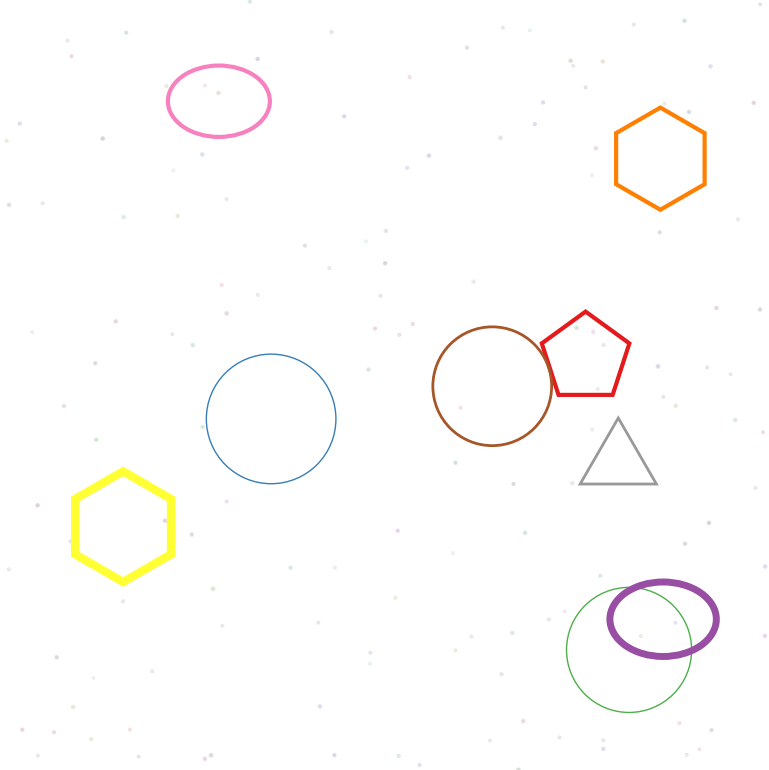[{"shape": "pentagon", "thickness": 1.5, "radius": 0.3, "center": [0.761, 0.536]}, {"shape": "circle", "thickness": 0.5, "radius": 0.42, "center": [0.352, 0.456]}, {"shape": "circle", "thickness": 0.5, "radius": 0.41, "center": [0.817, 0.156]}, {"shape": "oval", "thickness": 2.5, "radius": 0.35, "center": [0.861, 0.196]}, {"shape": "hexagon", "thickness": 1.5, "radius": 0.33, "center": [0.858, 0.794]}, {"shape": "hexagon", "thickness": 3, "radius": 0.36, "center": [0.16, 0.316]}, {"shape": "circle", "thickness": 1, "radius": 0.39, "center": [0.639, 0.498]}, {"shape": "oval", "thickness": 1.5, "radius": 0.33, "center": [0.284, 0.869]}, {"shape": "triangle", "thickness": 1, "radius": 0.29, "center": [0.803, 0.4]}]